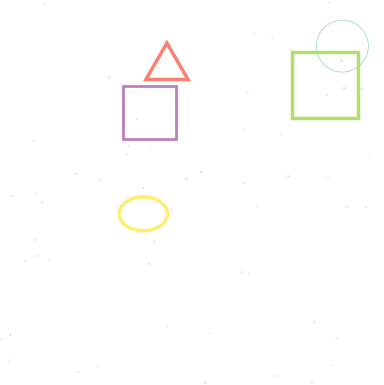[{"shape": "circle", "thickness": 0.5, "radius": 0.34, "center": [0.889, 0.88]}, {"shape": "triangle", "thickness": 2.5, "radius": 0.32, "center": [0.434, 0.825]}, {"shape": "square", "thickness": 2.5, "radius": 0.43, "center": [0.844, 0.778]}, {"shape": "square", "thickness": 2, "radius": 0.35, "center": [0.389, 0.709]}, {"shape": "oval", "thickness": 2.5, "radius": 0.31, "center": [0.372, 0.445]}]